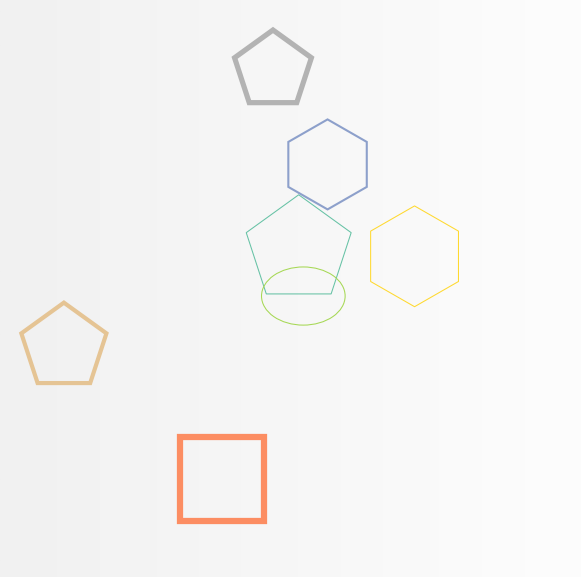[{"shape": "pentagon", "thickness": 0.5, "radius": 0.47, "center": [0.514, 0.567]}, {"shape": "square", "thickness": 3, "radius": 0.36, "center": [0.382, 0.17]}, {"shape": "hexagon", "thickness": 1, "radius": 0.39, "center": [0.564, 0.714]}, {"shape": "oval", "thickness": 0.5, "radius": 0.36, "center": [0.522, 0.487]}, {"shape": "hexagon", "thickness": 0.5, "radius": 0.44, "center": [0.713, 0.555]}, {"shape": "pentagon", "thickness": 2, "radius": 0.38, "center": [0.11, 0.398]}, {"shape": "pentagon", "thickness": 2.5, "radius": 0.35, "center": [0.47, 0.878]}]